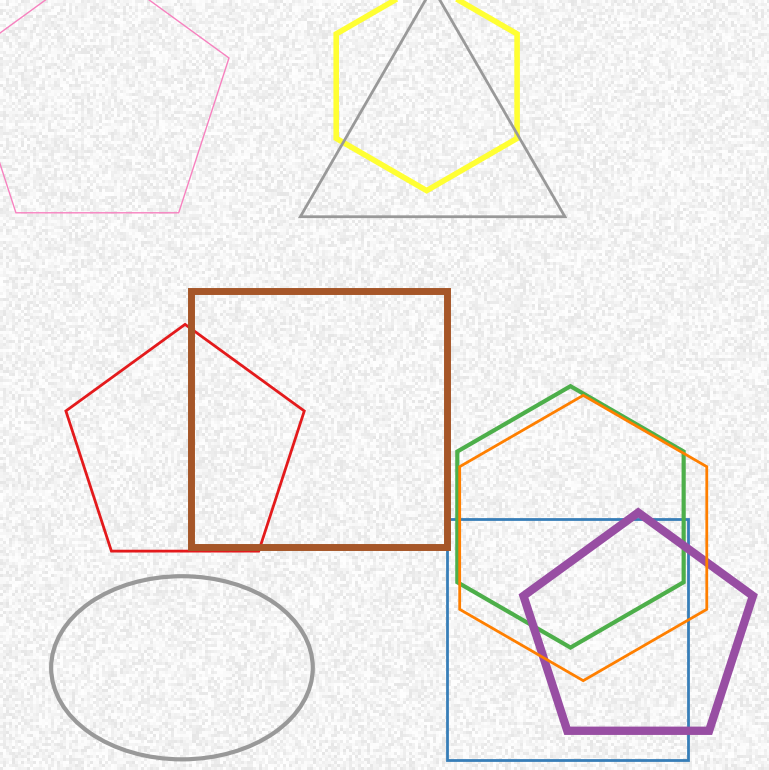[{"shape": "pentagon", "thickness": 1, "radius": 0.81, "center": [0.24, 0.416]}, {"shape": "square", "thickness": 1, "radius": 0.78, "center": [0.737, 0.169]}, {"shape": "hexagon", "thickness": 1.5, "radius": 0.85, "center": [0.741, 0.329]}, {"shape": "pentagon", "thickness": 3, "radius": 0.78, "center": [0.829, 0.178]}, {"shape": "hexagon", "thickness": 1, "radius": 0.93, "center": [0.757, 0.301]}, {"shape": "hexagon", "thickness": 2, "radius": 0.68, "center": [0.554, 0.888]}, {"shape": "square", "thickness": 2.5, "radius": 0.83, "center": [0.414, 0.456]}, {"shape": "pentagon", "thickness": 0.5, "radius": 0.9, "center": [0.126, 0.869]}, {"shape": "oval", "thickness": 1.5, "radius": 0.85, "center": [0.236, 0.133]}, {"shape": "triangle", "thickness": 1, "radius": 0.99, "center": [0.562, 0.818]}]